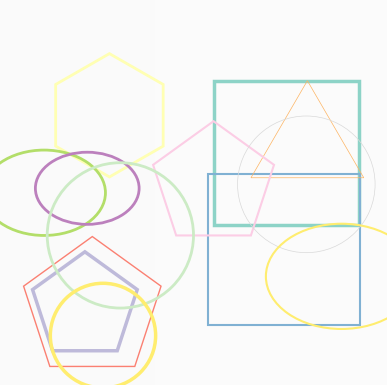[{"shape": "square", "thickness": 2.5, "radius": 0.94, "center": [0.739, 0.602]}, {"shape": "hexagon", "thickness": 2, "radius": 0.8, "center": [0.282, 0.701]}, {"shape": "pentagon", "thickness": 2.5, "radius": 0.71, "center": [0.219, 0.204]}, {"shape": "pentagon", "thickness": 1, "radius": 0.93, "center": [0.238, 0.199]}, {"shape": "square", "thickness": 1.5, "radius": 0.98, "center": [0.732, 0.351]}, {"shape": "triangle", "thickness": 0.5, "radius": 0.84, "center": [0.793, 0.622]}, {"shape": "oval", "thickness": 2, "radius": 0.79, "center": [0.114, 0.499]}, {"shape": "pentagon", "thickness": 1.5, "radius": 0.82, "center": [0.551, 0.521]}, {"shape": "circle", "thickness": 0.5, "radius": 0.89, "center": [0.79, 0.521]}, {"shape": "oval", "thickness": 2, "radius": 0.67, "center": [0.225, 0.511]}, {"shape": "circle", "thickness": 2, "radius": 0.94, "center": [0.311, 0.389]}, {"shape": "oval", "thickness": 1.5, "radius": 0.98, "center": [0.881, 0.282]}, {"shape": "circle", "thickness": 2.5, "radius": 0.68, "center": [0.266, 0.128]}]